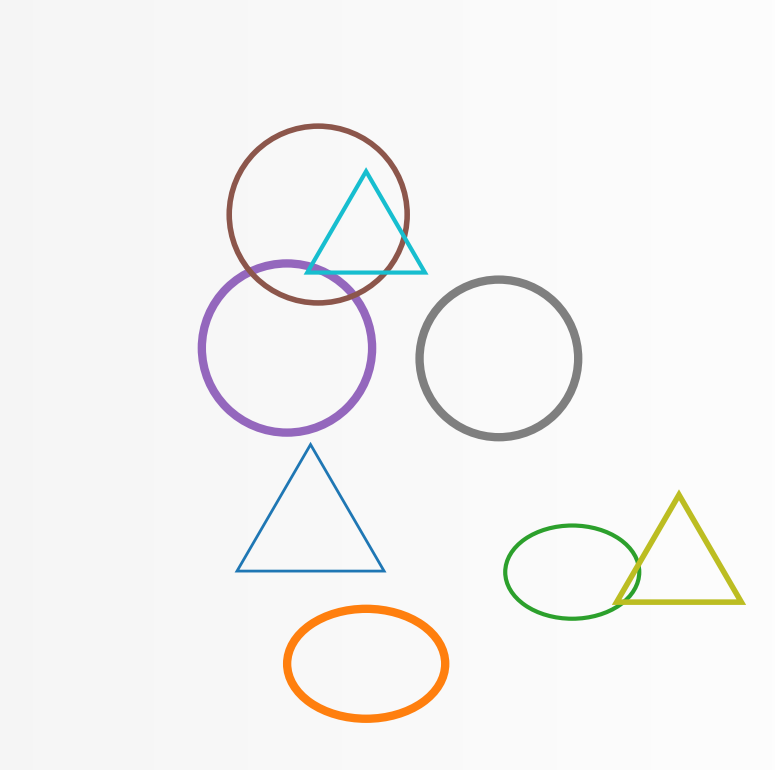[{"shape": "triangle", "thickness": 1, "radius": 0.55, "center": [0.401, 0.313]}, {"shape": "oval", "thickness": 3, "radius": 0.51, "center": [0.472, 0.138]}, {"shape": "oval", "thickness": 1.5, "radius": 0.43, "center": [0.738, 0.257]}, {"shape": "circle", "thickness": 3, "radius": 0.55, "center": [0.37, 0.548]}, {"shape": "circle", "thickness": 2, "radius": 0.57, "center": [0.411, 0.721]}, {"shape": "circle", "thickness": 3, "radius": 0.51, "center": [0.644, 0.535]}, {"shape": "triangle", "thickness": 2, "radius": 0.46, "center": [0.876, 0.264]}, {"shape": "triangle", "thickness": 1.5, "radius": 0.44, "center": [0.472, 0.69]}]